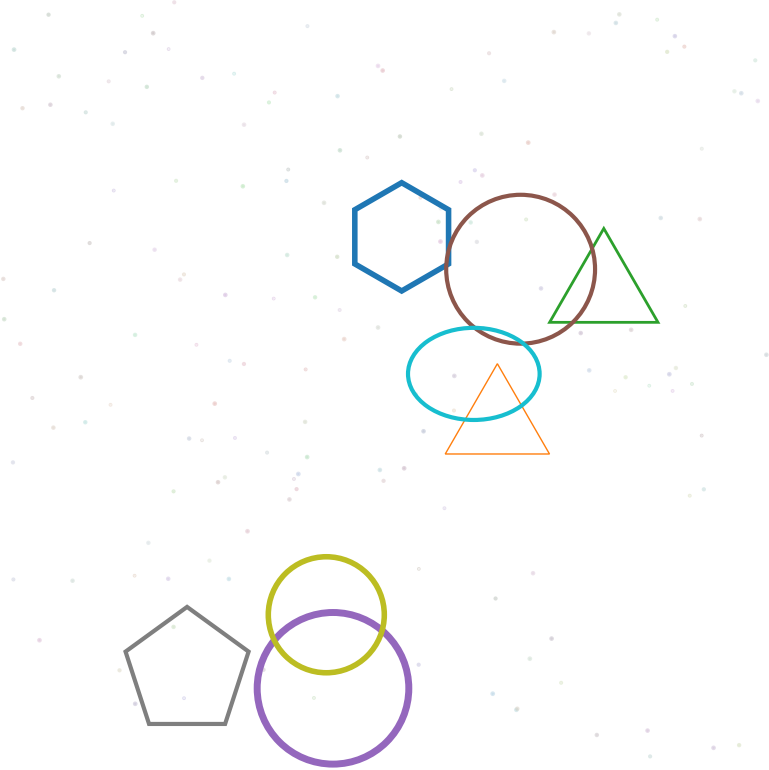[{"shape": "hexagon", "thickness": 2, "radius": 0.35, "center": [0.522, 0.692]}, {"shape": "triangle", "thickness": 0.5, "radius": 0.39, "center": [0.646, 0.449]}, {"shape": "triangle", "thickness": 1, "radius": 0.41, "center": [0.784, 0.622]}, {"shape": "circle", "thickness": 2.5, "radius": 0.49, "center": [0.432, 0.106]}, {"shape": "circle", "thickness": 1.5, "radius": 0.48, "center": [0.676, 0.65]}, {"shape": "pentagon", "thickness": 1.5, "radius": 0.42, "center": [0.243, 0.128]}, {"shape": "circle", "thickness": 2, "radius": 0.38, "center": [0.424, 0.202]}, {"shape": "oval", "thickness": 1.5, "radius": 0.43, "center": [0.615, 0.514]}]